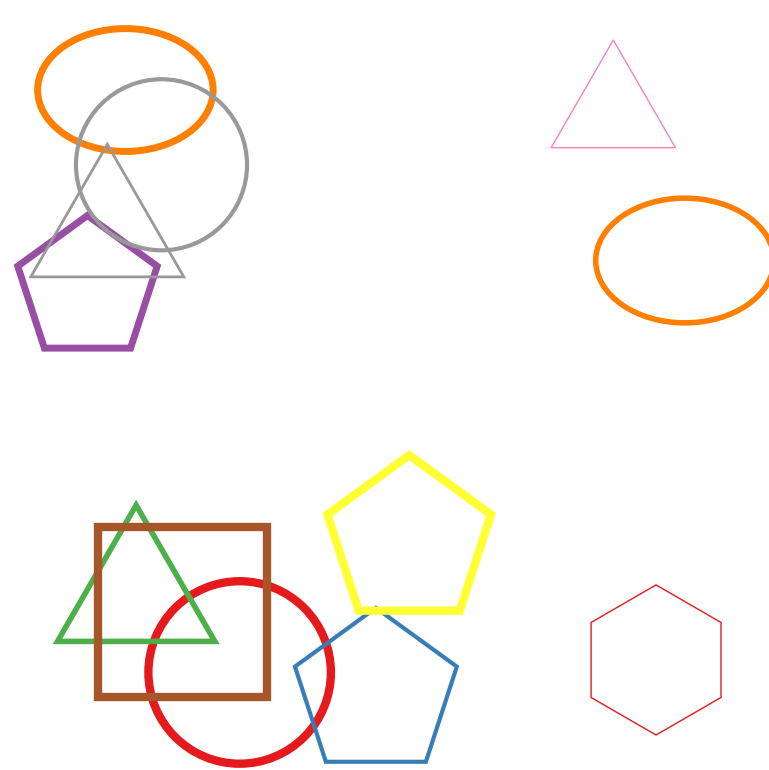[{"shape": "hexagon", "thickness": 0.5, "radius": 0.49, "center": [0.852, 0.143]}, {"shape": "circle", "thickness": 3, "radius": 0.59, "center": [0.311, 0.127]}, {"shape": "pentagon", "thickness": 1.5, "radius": 0.55, "center": [0.488, 0.1]}, {"shape": "triangle", "thickness": 2, "radius": 0.59, "center": [0.177, 0.226]}, {"shape": "pentagon", "thickness": 2.5, "radius": 0.48, "center": [0.114, 0.625]}, {"shape": "oval", "thickness": 2, "radius": 0.58, "center": [0.889, 0.662]}, {"shape": "oval", "thickness": 2.5, "radius": 0.57, "center": [0.163, 0.883]}, {"shape": "pentagon", "thickness": 3, "radius": 0.56, "center": [0.531, 0.297]}, {"shape": "square", "thickness": 3, "radius": 0.55, "center": [0.237, 0.205]}, {"shape": "triangle", "thickness": 0.5, "radius": 0.47, "center": [0.796, 0.855]}, {"shape": "circle", "thickness": 1.5, "radius": 0.56, "center": [0.21, 0.786]}, {"shape": "triangle", "thickness": 1, "radius": 0.57, "center": [0.139, 0.698]}]